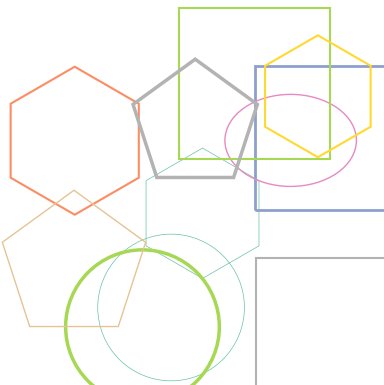[{"shape": "circle", "thickness": 0.5, "radius": 0.95, "center": [0.444, 0.201]}, {"shape": "hexagon", "thickness": 0.5, "radius": 0.85, "center": [0.526, 0.446]}, {"shape": "hexagon", "thickness": 1.5, "radius": 0.96, "center": [0.194, 0.635]}, {"shape": "square", "thickness": 2, "radius": 0.93, "center": [0.848, 0.641]}, {"shape": "oval", "thickness": 1, "radius": 0.85, "center": [0.755, 0.635]}, {"shape": "circle", "thickness": 2.5, "radius": 1.0, "center": [0.37, 0.151]}, {"shape": "square", "thickness": 1.5, "radius": 0.98, "center": [0.662, 0.784]}, {"shape": "hexagon", "thickness": 1.5, "radius": 0.79, "center": [0.826, 0.75]}, {"shape": "pentagon", "thickness": 1, "radius": 0.98, "center": [0.192, 0.31]}, {"shape": "pentagon", "thickness": 2.5, "radius": 0.85, "center": [0.507, 0.676]}, {"shape": "square", "thickness": 1.5, "radius": 0.92, "center": [0.85, 0.146]}]